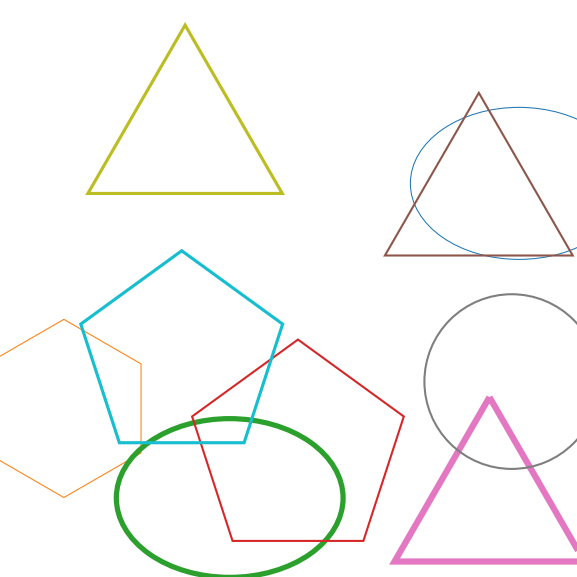[{"shape": "oval", "thickness": 0.5, "radius": 0.94, "center": [0.899, 0.682]}, {"shape": "hexagon", "thickness": 0.5, "radius": 0.77, "center": [0.111, 0.292]}, {"shape": "oval", "thickness": 2.5, "radius": 0.98, "center": [0.398, 0.137]}, {"shape": "pentagon", "thickness": 1, "radius": 0.96, "center": [0.516, 0.218]}, {"shape": "triangle", "thickness": 1, "radius": 0.94, "center": [0.829, 0.651]}, {"shape": "triangle", "thickness": 3, "radius": 0.95, "center": [0.848, 0.122]}, {"shape": "circle", "thickness": 1, "radius": 0.76, "center": [0.886, 0.338]}, {"shape": "triangle", "thickness": 1.5, "radius": 0.97, "center": [0.321, 0.761]}, {"shape": "pentagon", "thickness": 1.5, "radius": 0.92, "center": [0.315, 0.381]}]